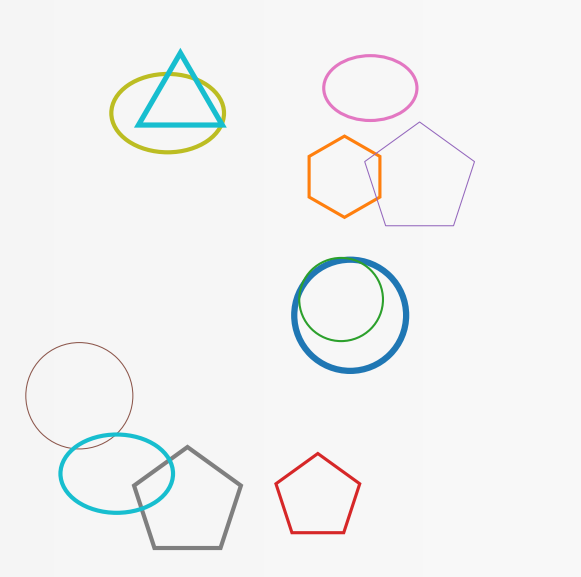[{"shape": "circle", "thickness": 3, "radius": 0.48, "center": [0.602, 0.453]}, {"shape": "hexagon", "thickness": 1.5, "radius": 0.35, "center": [0.593, 0.693]}, {"shape": "circle", "thickness": 1, "radius": 0.36, "center": [0.587, 0.481]}, {"shape": "pentagon", "thickness": 1.5, "radius": 0.38, "center": [0.547, 0.138]}, {"shape": "pentagon", "thickness": 0.5, "radius": 0.5, "center": [0.722, 0.689]}, {"shape": "circle", "thickness": 0.5, "radius": 0.46, "center": [0.136, 0.314]}, {"shape": "oval", "thickness": 1.5, "radius": 0.4, "center": [0.637, 0.847]}, {"shape": "pentagon", "thickness": 2, "radius": 0.48, "center": [0.323, 0.128]}, {"shape": "oval", "thickness": 2, "radius": 0.48, "center": [0.288, 0.803]}, {"shape": "triangle", "thickness": 2.5, "radius": 0.42, "center": [0.31, 0.824]}, {"shape": "oval", "thickness": 2, "radius": 0.48, "center": [0.201, 0.179]}]